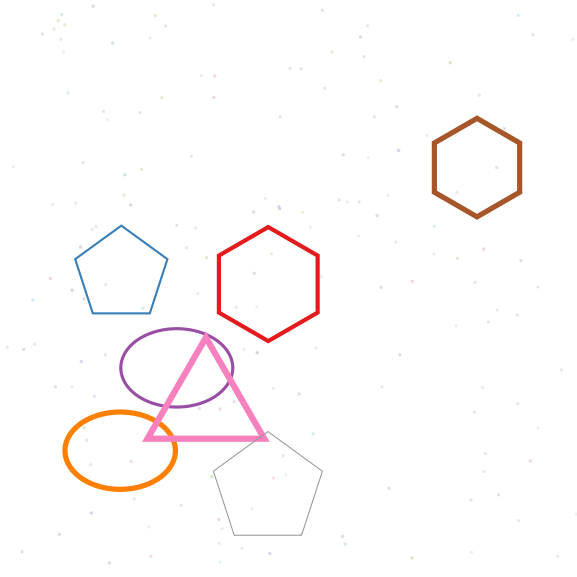[{"shape": "hexagon", "thickness": 2, "radius": 0.49, "center": [0.465, 0.507]}, {"shape": "pentagon", "thickness": 1, "radius": 0.42, "center": [0.21, 0.524]}, {"shape": "oval", "thickness": 1.5, "radius": 0.48, "center": [0.306, 0.362]}, {"shape": "oval", "thickness": 2.5, "radius": 0.48, "center": [0.208, 0.219]}, {"shape": "hexagon", "thickness": 2.5, "radius": 0.43, "center": [0.826, 0.709]}, {"shape": "triangle", "thickness": 3, "radius": 0.58, "center": [0.357, 0.298]}, {"shape": "pentagon", "thickness": 0.5, "radius": 0.5, "center": [0.464, 0.153]}]